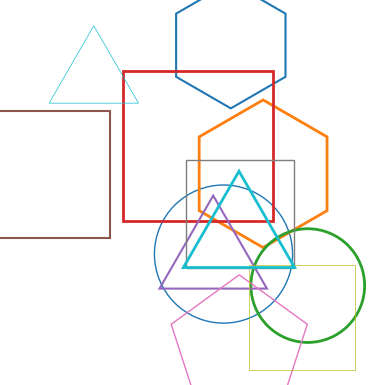[{"shape": "circle", "thickness": 1, "radius": 0.9, "center": [0.581, 0.34]}, {"shape": "hexagon", "thickness": 1.5, "radius": 0.82, "center": [0.599, 0.883]}, {"shape": "hexagon", "thickness": 2, "radius": 0.96, "center": [0.683, 0.549]}, {"shape": "circle", "thickness": 2, "radius": 0.74, "center": [0.799, 0.258]}, {"shape": "square", "thickness": 2, "radius": 0.97, "center": [0.514, 0.621]}, {"shape": "triangle", "thickness": 1.5, "radius": 0.81, "center": [0.554, 0.331]}, {"shape": "square", "thickness": 1.5, "radius": 0.83, "center": [0.121, 0.546]}, {"shape": "pentagon", "thickness": 1, "radius": 0.93, "center": [0.621, 0.1]}, {"shape": "square", "thickness": 1, "radius": 0.7, "center": [0.624, 0.444]}, {"shape": "square", "thickness": 0.5, "radius": 0.69, "center": [0.784, 0.176]}, {"shape": "triangle", "thickness": 2, "radius": 0.83, "center": [0.621, 0.389]}, {"shape": "triangle", "thickness": 0.5, "radius": 0.67, "center": [0.244, 0.799]}]